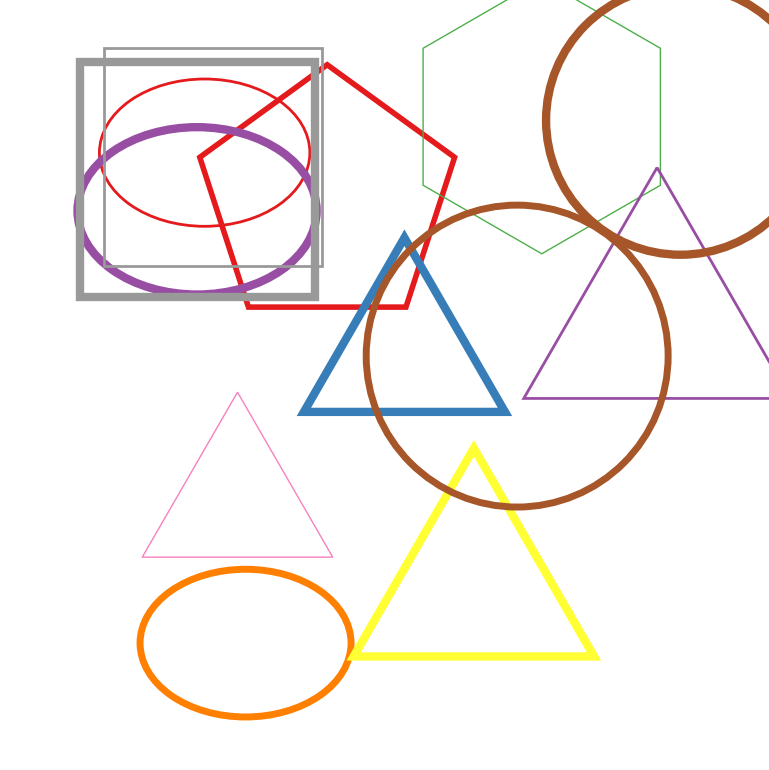[{"shape": "oval", "thickness": 1, "radius": 0.68, "center": [0.266, 0.802]}, {"shape": "pentagon", "thickness": 2, "radius": 0.87, "center": [0.425, 0.742]}, {"shape": "triangle", "thickness": 3, "radius": 0.75, "center": [0.525, 0.54]}, {"shape": "hexagon", "thickness": 0.5, "radius": 0.89, "center": [0.704, 0.848]}, {"shape": "triangle", "thickness": 1, "radius": 1.0, "center": [0.853, 0.583]}, {"shape": "oval", "thickness": 3, "radius": 0.78, "center": [0.256, 0.726]}, {"shape": "oval", "thickness": 2.5, "radius": 0.69, "center": [0.319, 0.165]}, {"shape": "triangle", "thickness": 3, "radius": 0.9, "center": [0.615, 0.238]}, {"shape": "circle", "thickness": 2.5, "radius": 0.98, "center": [0.672, 0.538]}, {"shape": "circle", "thickness": 3, "radius": 0.87, "center": [0.884, 0.844]}, {"shape": "triangle", "thickness": 0.5, "radius": 0.71, "center": [0.308, 0.348]}, {"shape": "square", "thickness": 1, "radius": 0.71, "center": [0.277, 0.796]}, {"shape": "square", "thickness": 3, "radius": 0.76, "center": [0.256, 0.767]}]